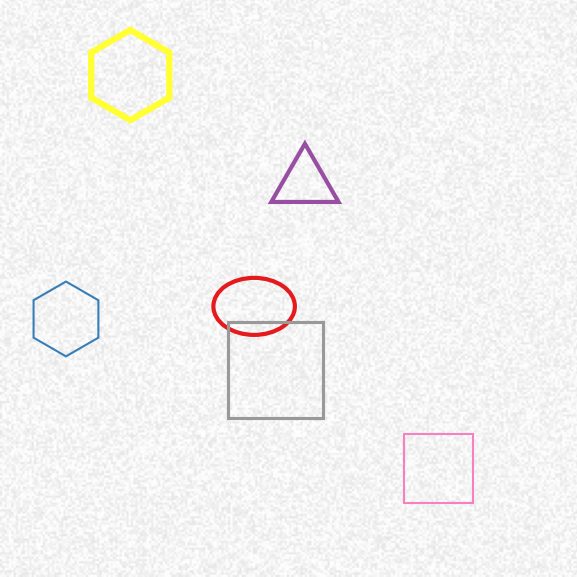[{"shape": "oval", "thickness": 2, "radius": 0.35, "center": [0.44, 0.469]}, {"shape": "hexagon", "thickness": 1, "radius": 0.32, "center": [0.114, 0.447]}, {"shape": "triangle", "thickness": 2, "radius": 0.34, "center": [0.528, 0.683]}, {"shape": "hexagon", "thickness": 3, "radius": 0.39, "center": [0.226, 0.869]}, {"shape": "square", "thickness": 1, "radius": 0.3, "center": [0.76, 0.188]}, {"shape": "square", "thickness": 1.5, "radius": 0.42, "center": [0.477, 0.359]}]